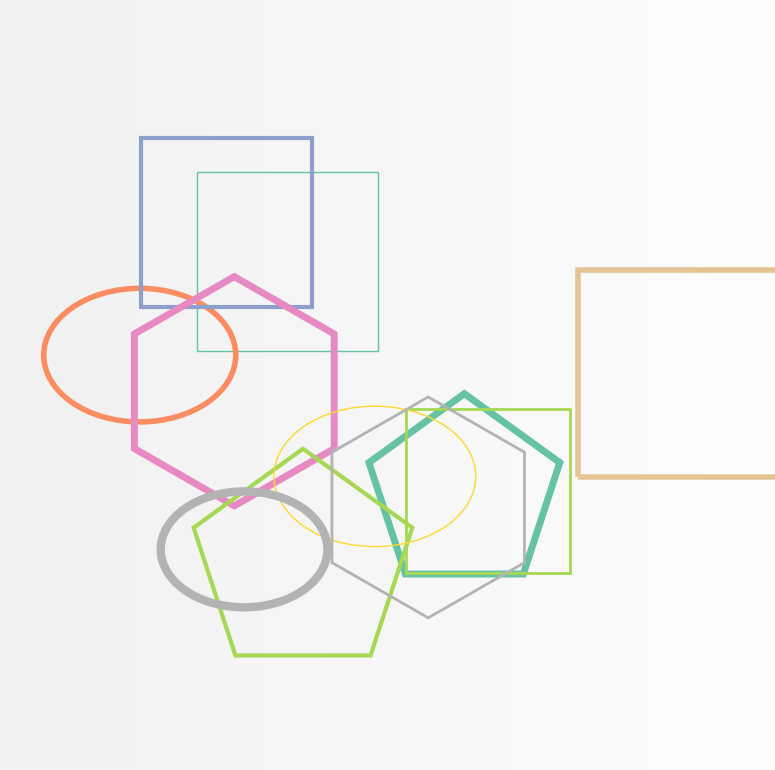[{"shape": "square", "thickness": 0.5, "radius": 0.58, "center": [0.371, 0.66]}, {"shape": "pentagon", "thickness": 2.5, "radius": 0.65, "center": [0.599, 0.359]}, {"shape": "oval", "thickness": 2, "radius": 0.62, "center": [0.18, 0.539]}, {"shape": "square", "thickness": 1.5, "radius": 0.55, "center": [0.292, 0.711]}, {"shape": "hexagon", "thickness": 2.5, "radius": 0.74, "center": [0.302, 0.492]}, {"shape": "pentagon", "thickness": 1.5, "radius": 0.74, "center": [0.391, 0.269]}, {"shape": "square", "thickness": 1, "radius": 0.53, "center": [0.629, 0.362]}, {"shape": "oval", "thickness": 0.5, "radius": 0.65, "center": [0.484, 0.381]}, {"shape": "square", "thickness": 2, "radius": 0.67, "center": [0.879, 0.515]}, {"shape": "hexagon", "thickness": 1, "radius": 0.72, "center": [0.553, 0.341]}, {"shape": "oval", "thickness": 3, "radius": 0.54, "center": [0.315, 0.287]}]